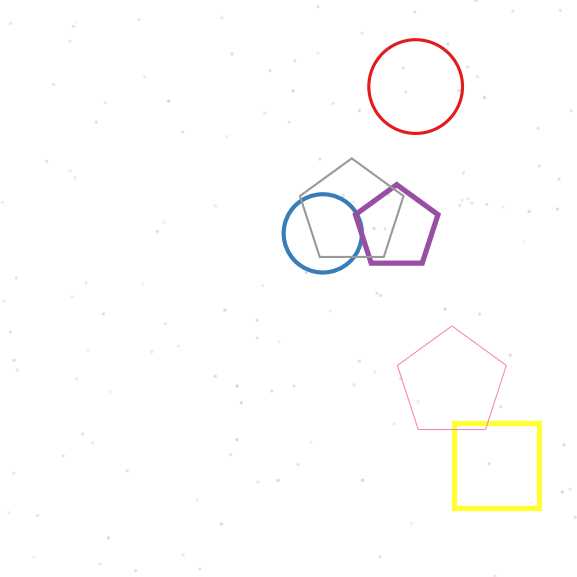[{"shape": "circle", "thickness": 1.5, "radius": 0.41, "center": [0.72, 0.849]}, {"shape": "circle", "thickness": 2, "radius": 0.34, "center": [0.559, 0.595]}, {"shape": "pentagon", "thickness": 2.5, "radius": 0.38, "center": [0.687, 0.604]}, {"shape": "square", "thickness": 2.5, "radius": 0.37, "center": [0.859, 0.193]}, {"shape": "pentagon", "thickness": 0.5, "radius": 0.5, "center": [0.782, 0.336]}, {"shape": "pentagon", "thickness": 1, "radius": 0.47, "center": [0.609, 0.631]}]